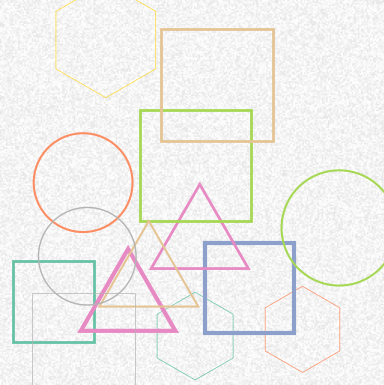[{"shape": "square", "thickness": 2, "radius": 0.52, "center": [0.138, 0.217]}, {"shape": "hexagon", "thickness": 0.5, "radius": 0.57, "center": [0.507, 0.127]}, {"shape": "hexagon", "thickness": 0.5, "radius": 0.56, "center": [0.786, 0.145]}, {"shape": "circle", "thickness": 1.5, "radius": 0.64, "center": [0.216, 0.526]}, {"shape": "square", "thickness": 3, "radius": 0.58, "center": [0.648, 0.252]}, {"shape": "triangle", "thickness": 3, "radius": 0.71, "center": [0.333, 0.212]}, {"shape": "triangle", "thickness": 2, "radius": 0.73, "center": [0.519, 0.375]}, {"shape": "circle", "thickness": 1.5, "radius": 0.75, "center": [0.881, 0.408]}, {"shape": "square", "thickness": 2, "radius": 0.72, "center": [0.509, 0.57]}, {"shape": "hexagon", "thickness": 0.5, "radius": 0.75, "center": [0.275, 0.896]}, {"shape": "triangle", "thickness": 1.5, "radius": 0.74, "center": [0.386, 0.278]}, {"shape": "square", "thickness": 2, "radius": 0.73, "center": [0.564, 0.779]}, {"shape": "square", "thickness": 0.5, "radius": 0.67, "center": [0.218, 0.106]}, {"shape": "circle", "thickness": 1, "radius": 0.63, "center": [0.227, 0.334]}]